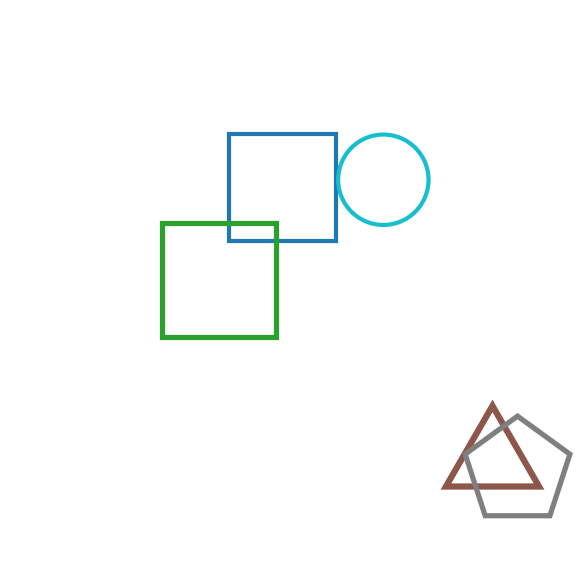[{"shape": "square", "thickness": 2, "radius": 0.46, "center": [0.49, 0.675]}, {"shape": "square", "thickness": 2.5, "radius": 0.5, "center": [0.38, 0.514]}, {"shape": "triangle", "thickness": 3, "radius": 0.47, "center": [0.853, 0.203]}, {"shape": "pentagon", "thickness": 2.5, "radius": 0.48, "center": [0.896, 0.183]}, {"shape": "circle", "thickness": 2, "radius": 0.39, "center": [0.664, 0.688]}]